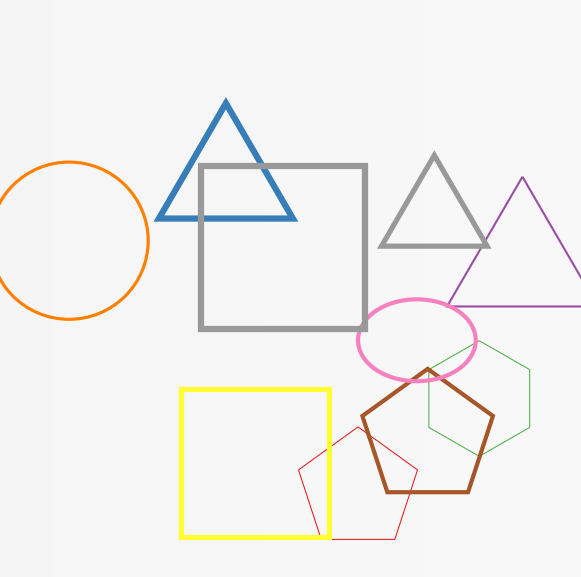[{"shape": "pentagon", "thickness": 0.5, "radius": 0.54, "center": [0.616, 0.152]}, {"shape": "triangle", "thickness": 3, "radius": 0.67, "center": [0.389, 0.687]}, {"shape": "hexagon", "thickness": 0.5, "radius": 0.5, "center": [0.825, 0.309]}, {"shape": "triangle", "thickness": 1, "radius": 0.75, "center": [0.899, 0.543]}, {"shape": "circle", "thickness": 1.5, "radius": 0.68, "center": [0.119, 0.582]}, {"shape": "square", "thickness": 2.5, "radius": 0.64, "center": [0.439, 0.198]}, {"shape": "pentagon", "thickness": 2, "radius": 0.59, "center": [0.736, 0.242]}, {"shape": "oval", "thickness": 2, "radius": 0.51, "center": [0.717, 0.41]}, {"shape": "square", "thickness": 3, "radius": 0.71, "center": [0.487, 0.57]}, {"shape": "triangle", "thickness": 2.5, "radius": 0.52, "center": [0.747, 0.625]}]